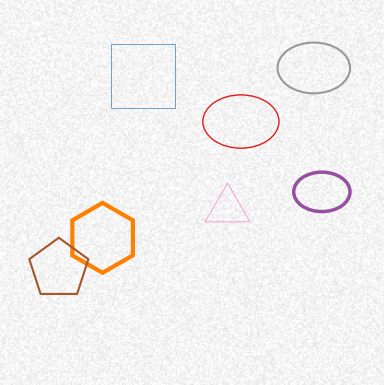[{"shape": "oval", "thickness": 1, "radius": 0.49, "center": [0.626, 0.684]}, {"shape": "square", "thickness": 0.5, "radius": 0.42, "center": [0.37, 0.802]}, {"shape": "oval", "thickness": 2.5, "radius": 0.37, "center": [0.836, 0.502]}, {"shape": "hexagon", "thickness": 3, "radius": 0.45, "center": [0.267, 0.382]}, {"shape": "pentagon", "thickness": 1.5, "radius": 0.4, "center": [0.153, 0.302]}, {"shape": "triangle", "thickness": 0.5, "radius": 0.34, "center": [0.591, 0.457]}, {"shape": "oval", "thickness": 1.5, "radius": 0.47, "center": [0.815, 0.824]}]